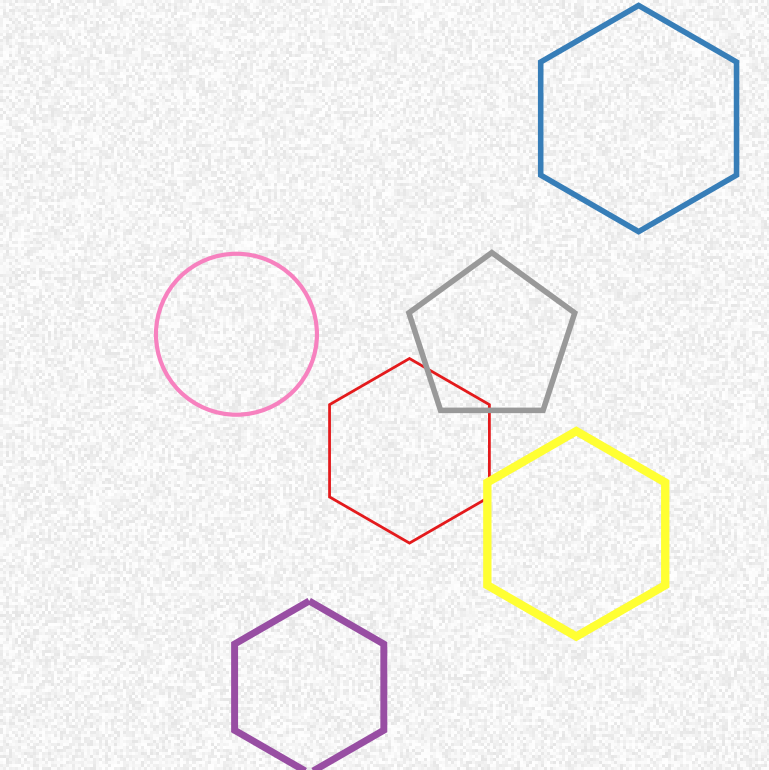[{"shape": "hexagon", "thickness": 1, "radius": 0.6, "center": [0.532, 0.415]}, {"shape": "hexagon", "thickness": 2, "radius": 0.73, "center": [0.829, 0.846]}, {"shape": "hexagon", "thickness": 2.5, "radius": 0.56, "center": [0.402, 0.108]}, {"shape": "hexagon", "thickness": 3, "radius": 0.67, "center": [0.748, 0.307]}, {"shape": "circle", "thickness": 1.5, "radius": 0.52, "center": [0.307, 0.566]}, {"shape": "pentagon", "thickness": 2, "radius": 0.57, "center": [0.639, 0.559]}]